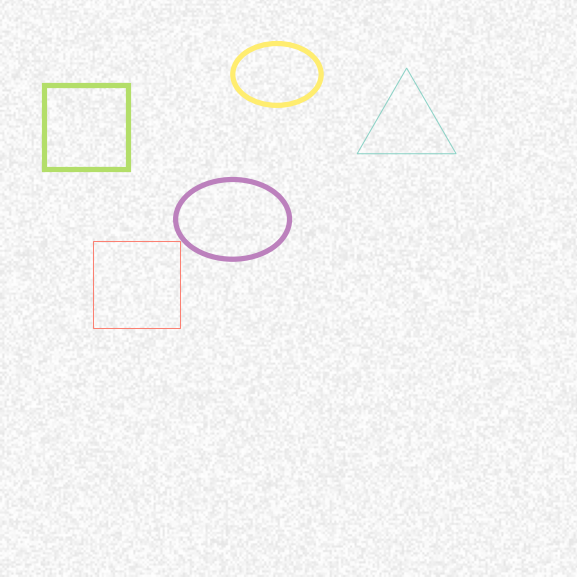[{"shape": "triangle", "thickness": 0.5, "radius": 0.49, "center": [0.704, 0.782]}, {"shape": "square", "thickness": 0.5, "radius": 0.37, "center": [0.236, 0.506]}, {"shape": "square", "thickness": 2.5, "radius": 0.36, "center": [0.149, 0.779]}, {"shape": "oval", "thickness": 2.5, "radius": 0.49, "center": [0.403, 0.619]}, {"shape": "oval", "thickness": 2.5, "radius": 0.38, "center": [0.48, 0.87]}]